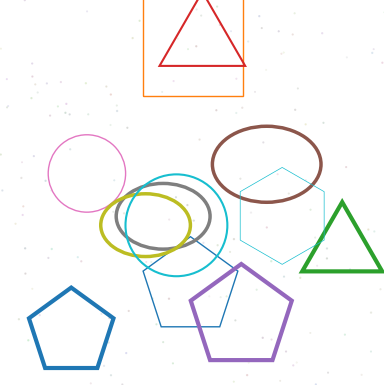[{"shape": "pentagon", "thickness": 1, "radius": 0.65, "center": [0.495, 0.256]}, {"shape": "pentagon", "thickness": 3, "radius": 0.58, "center": [0.185, 0.138]}, {"shape": "square", "thickness": 1, "radius": 0.64, "center": [0.501, 0.879]}, {"shape": "triangle", "thickness": 3, "radius": 0.6, "center": [0.889, 0.355]}, {"shape": "triangle", "thickness": 1.5, "radius": 0.64, "center": [0.526, 0.893]}, {"shape": "pentagon", "thickness": 3, "radius": 0.69, "center": [0.627, 0.176]}, {"shape": "oval", "thickness": 2.5, "radius": 0.71, "center": [0.693, 0.573]}, {"shape": "circle", "thickness": 1, "radius": 0.5, "center": [0.226, 0.549]}, {"shape": "oval", "thickness": 2.5, "radius": 0.61, "center": [0.424, 0.438]}, {"shape": "oval", "thickness": 2.5, "radius": 0.58, "center": [0.378, 0.415]}, {"shape": "hexagon", "thickness": 0.5, "radius": 0.63, "center": [0.733, 0.439]}, {"shape": "circle", "thickness": 1.5, "radius": 0.66, "center": [0.458, 0.415]}]